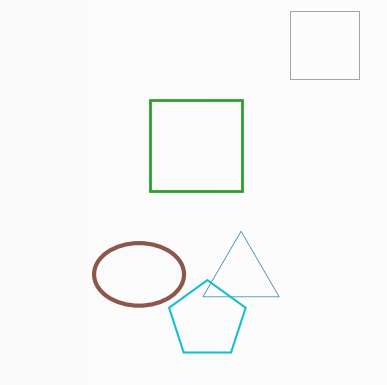[{"shape": "triangle", "thickness": 0.5, "radius": 0.57, "center": [0.622, 0.286]}, {"shape": "square", "thickness": 2, "radius": 0.59, "center": [0.505, 0.622]}, {"shape": "oval", "thickness": 3, "radius": 0.58, "center": [0.359, 0.287]}, {"shape": "square", "thickness": 0.5, "radius": 0.44, "center": [0.837, 0.882]}, {"shape": "pentagon", "thickness": 1.5, "radius": 0.52, "center": [0.535, 0.168]}]